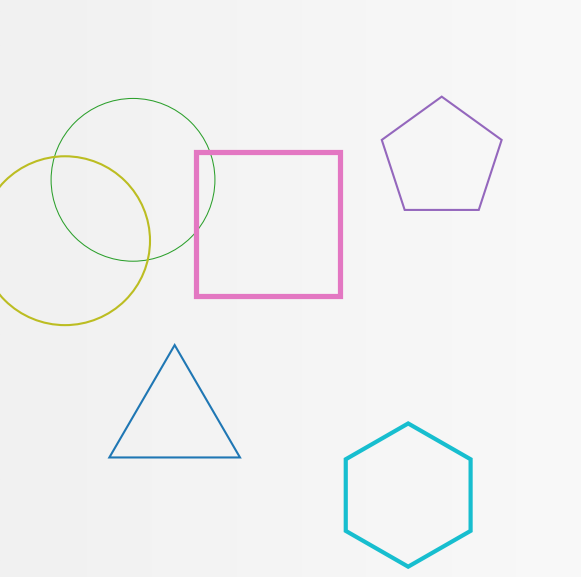[{"shape": "triangle", "thickness": 1, "radius": 0.65, "center": [0.301, 0.272]}, {"shape": "circle", "thickness": 0.5, "radius": 0.7, "center": [0.229, 0.688]}, {"shape": "pentagon", "thickness": 1, "radius": 0.54, "center": [0.76, 0.723]}, {"shape": "square", "thickness": 2.5, "radius": 0.62, "center": [0.461, 0.611]}, {"shape": "circle", "thickness": 1, "radius": 0.73, "center": [0.112, 0.582]}, {"shape": "hexagon", "thickness": 2, "radius": 0.62, "center": [0.702, 0.142]}]